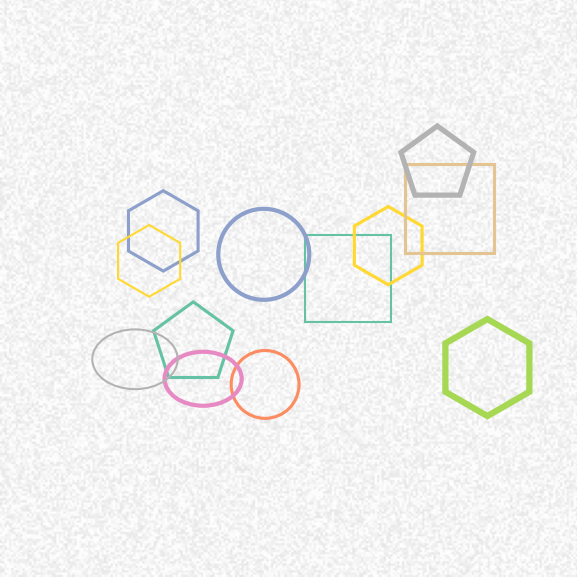[{"shape": "pentagon", "thickness": 1.5, "radius": 0.36, "center": [0.335, 0.404]}, {"shape": "square", "thickness": 1, "radius": 0.37, "center": [0.602, 0.517]}, {"shape": "circle", "thickness": 1.5, "radius": 0.29, "center": [0.459, 0.333]}, {"shape": "circle", "thickness": 2, "radius": 0.39, "center": [0.457, 0.559]}, {"shape": "hexagon", "thickness": 1.5, "radius": 0.35, "center": [0.283, 0.599]}, {"shape": "oval", "thickness": 2, "radius": 0.33, "center": [0.352, 0.343]}, {"shape": "hexagon", "thickness": 3, "radius": 0.42, "center": [0.844, 0.363]}, {"shape": "hexagon", "thickness": 1, "radius": 0.31, "center": [0.258, 0.547]}, {"shape": "hexagon", "thickness": 1.5, "radius": 0.34, "center": [0.672, 0.574]}, {"shape": "square", "thickness": 1.5, "radius": 0.38, "center": [0.778, 0.639]}, {"shape": "pentagon", "thickness": 2.5, "radius": 0.33, "center": [0.757, 0.715]}, {"shape": "oval", "thickness": 1, "radius": 0.37, "center": [0.234, 0.377]}]